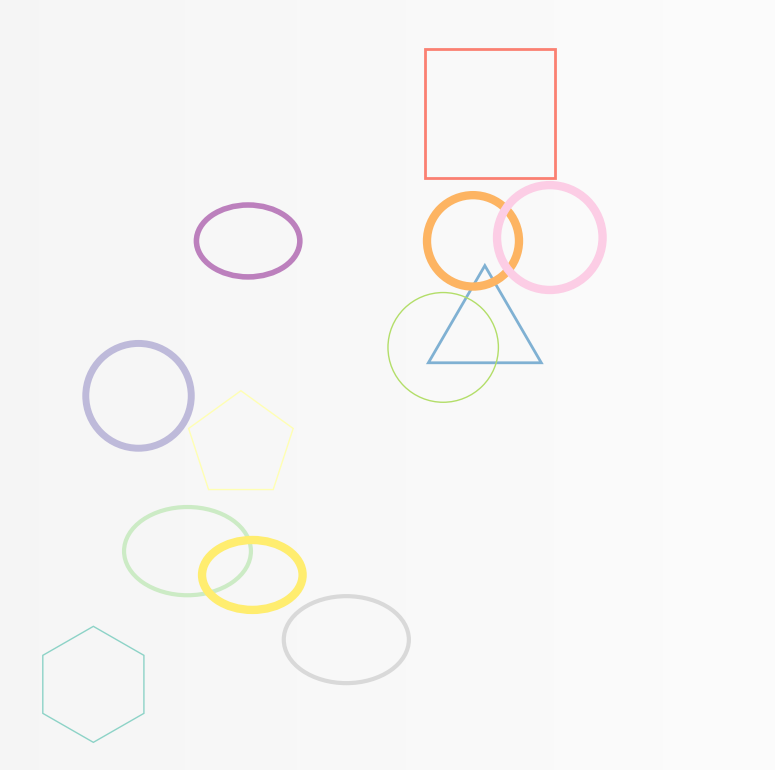[{"shape": "hexagon", "thickness": 0.5, "radius": 0.38, "center": [0.12, 0.111]}, {"shape": "pentagon", "thickness": 0.5, "radius": 0.35, "center": [0.311, 0.422]}, {"shape": "circle", "thickness": 2.5, "radius": 0.34, "center": [0.179, 0.486]}, {"shape": "square", "thickness": 1, "radius": 0.42, "center": [0.632, 0.852]}, {"shape": "triangle", "thickness": 1, "radius": 0.42, "center": [0.626, 0.571]}, {"shape": "circle", "thickness": 3, "radius": 0.3, "center": [0.61, 0.687]}, {"shape": "circle", "thickness": 0.5, "radius": 0.36, "center": [0.572, 0.549]}, {"shape": "circle", "thickness": 3, "radius": 0.34, "center": [0.709, 0.692]}, {"shape": "oval", "thickness": 1.5, "radius": 0.4, "center": [0.447, 0.169]}, {"shape": "oval", "thickness": 2, "radius": 0.33, "center": [0.32, 0.687]}, {"shape": "oval", "thickness": 1.5, "radius": 0.41, "center": [0.242, 0.284]}, {"shape": "oval", "thickness": 3, "radius": 0.32, "center": [0.326, 0.253]}]